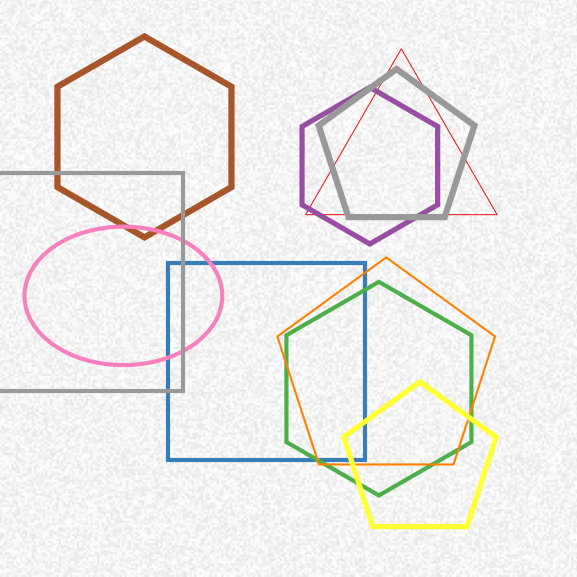[{"shape": "triangle", "thickness": 0.5, "radius": 0.96, "center": [0.695, 0.723]}, {"shape": "square", "thickness": 2, "radius": 0.85, "center": [0.462, 0.373]}, {"shape": "hexagon", "thickness": 2, "radius": 0.92, "center": [0.656, 0.326]}, {"shape": "hexagon", "thickness": 2.5, "radius": 0.68, "center": [0.64, 0.712]}, {"shape": "pentagon", "thickness": 1, "radius": 0.99, "center": [0.669, 0.355]}, {"shape": "pentagon", "thickness": 2.5, "radius": 0.69, "center": [0.727, 0.199]}, {"shape": "hexagon", "thickness": 3, "radius": 0.87, "center": [0.25, 0.762]}, {"shape": "oval", "thickness": 2, "radius": 0.86, "center": [0.214, 0.487]}, {"shape": "square", "thickness": 2, "radius": 0.94, "center": [0.129, 0.511]}, {"shape": "pentagon", "thickness": 3, "radius": 0.71, "center": [0.687, 0.738]}]